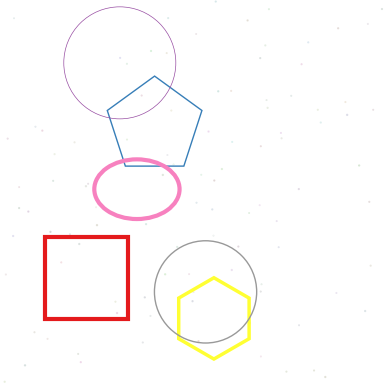[{"shape": "square", "thickness": 3, "radius": 0.54, "center": [0.225, 0.277]}, {"shape": "pentagon", "thickness": 1, "radius": 0.65, "center": [0.402, 0.673]}, {"shape": "circle", "thickness": 0.5, "radius": 0.73, "center": [0.311, 0.837]}, {"shape": "hexagon", "thickness": 2.5, "radius": 0.53, "center": [0.556, 0.173]}, {"shape": "oval", "thickness": 3, "radius": 0.55, "center": [0.356, 0.509]}, {"shape": "circle", "thickness": 1, "radius": 0.66, "center": [0.534, 0.242]}]